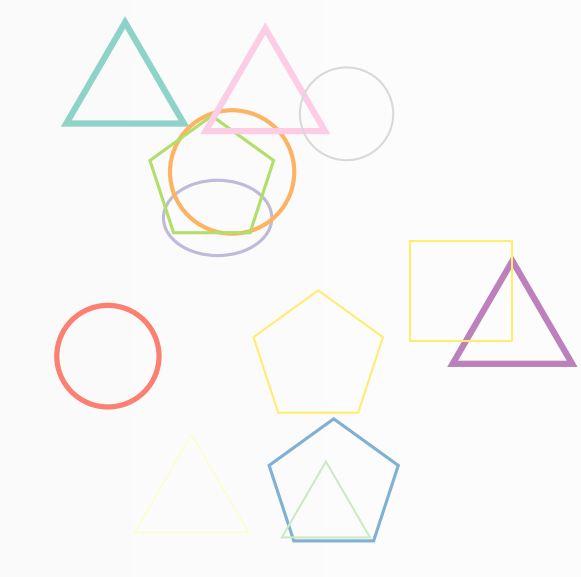[{"shape": "triangle", "thickness": 3, "radius": 0.58, "center": [0.215, 0.844]}, {"shape": "triangle", "thickness": 0.5, "radius": 0.57, "center": [0.33, 0.134]}, {"shape": "oval", "thickness": 1.5, "radius": 0.47, "center": [0.374, 0.622]}, {"shape": "circle", "thickness": 2.5, "radius": 0.44, "center": [0.186, 0.382]}, {"shape": "pentagon", "thickness": 1.5, "radius": 0.58, "center": [0.574, 0.157]}, {"shape": "circle", "thickness": 2, "radius": 0.53, "center": [0.399, 0.701]}, {"shape": "pentagon", "thickness": 1.5, "radius": 0.56, "center": [0.364, 0.687]}, {"shape": "triangle", "thickness": 3, "radius": 0.59, "center": [0.457, 0.831]}, {"shape": "circle", "thickness": 1, "radius": 0.4, "center": [0.596, 0.802]}, {"shape": "triangle", "thickness": 3, "radius": 0.59, "center": [0.882, 0.429]}, {"shape": "triangle", "thickness": 1, "radius": 0.44, "center": [0.561, 0.112]}, {"shape": "square", "thickness": 1, "radius": 0.44, "center": [0.793, 0.495]}, {"shape": "pentagon", "thickness": 1, "radius": 0.59, "center": [0.547, 0.379]}]